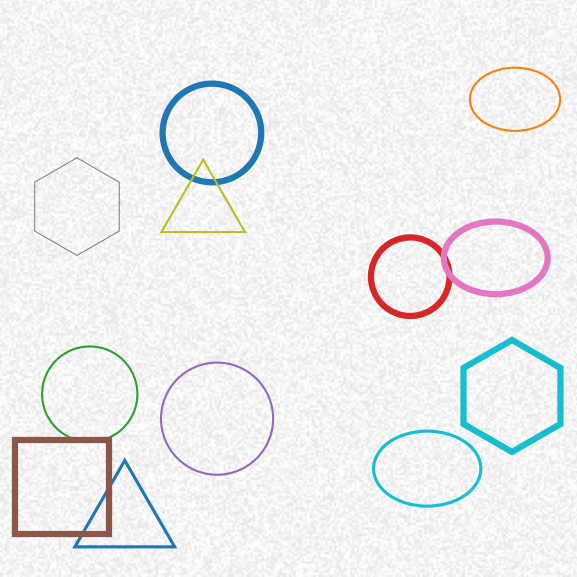[{"shape": "circle", "thickness": 3, "radius": 0.43, "center": [0.367, 0.769]}, {"shape": "triangle", "thickness": 1.5, "radius": 0.5, "center": [0.216, 0.102]}, {"shape": "oval", "thickness": 1, "radius": 0.39, "center": [0.892, 0.827]}, {"shape": "circle", "thickness": 1, "radius": 0.41, "center": [0.155, 0.317]}, {"shape": "circle", "thickness": 3, "radius": 0.34, "center": [0.71, 0.52]}, {"shape": "circle", "thickness": 1, "radius": 0.49, "center": [0.376, 0.274]}, {"shape": "square", "thickness": 3, "radius": 0.41, "center": [0.107, 0.156]}, {"shape": "oval", "thickness": 3, "radius": 0.45, "center": [0.858, 0.553]}, {"shape": "hexagon", "thickness": 0.5, "radius": 0.42, "center": [0.133, 0.641]}, {"shape": "triangle", "thickness": 1, "radius": 0.42, "center": [0.352, 0.639]}, {"shape": "oval", "thickness": 1.5, "radius": 0.46, "center": [0.74, 0.188]}, {"shape": "hexagon", "thickness": 3, "radius": 0.48, "center": [0.887, 0.313]}]